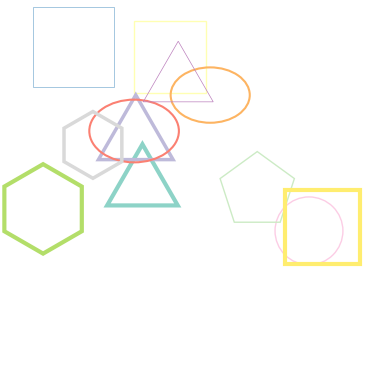[{"shape": "triangle", "thickness": 3, "radius": 0.53, "center": [0.37, 0.519]}, {"shape": "square", "thickness": 1, "radius": 0.46, "center": [0.442, 0.852]}, {"shape": "triangle", "thickness": 2.5, "radius": 0.56, "center": [0.353, 0.641]}, {"shape": "oval", "thickness": 1.5, "radius": 0.58, "center": [0.348, 0.66]}, {"shape": "square", "thickness": 0.5, "radius": 0.52, "center": [0.191, 0.877]}, {"shape": "oval", "thickness": 1.5, "radius": 0.51, "center": [0.546, 0.753]}, {"shape": "hexagon", "thickness": 3, "radius": 0.58, "center": [0.112, 0.457]}, {"shape": "circle", "thickness": 1, "radius": 0.44, "center": [0.803, 0.4]}, {"shape": "hexagon", "thickness": 2.5, "radius": 0.43, "center": [0.241, 0.624]}, {"shape": "triangle", "thickness": 0.5, "radius": 0.52, "center": [0.463, 0.788]}, {"shape": "pentagon", "thickness": 1, "radius": 0.51, "center": [0.668, 0.505]}, {"shape": "square", "thickness": 3, "radius": 0.48, "center": [0.837, 0.411]}]